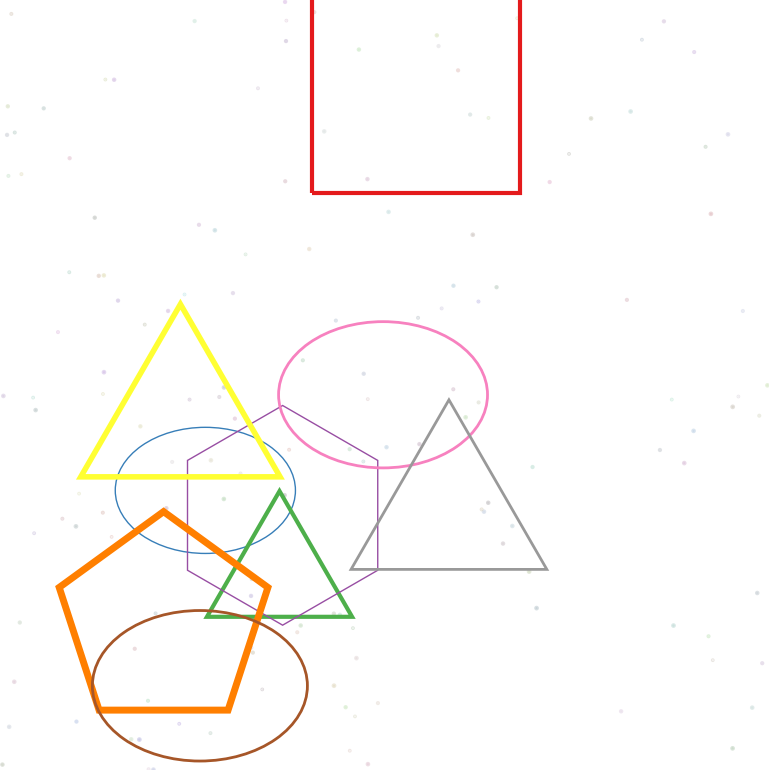[{"shape": "square", "thickness": 1.5, "radius": 0.68, "center": [0.54, 0.884]}, {"shape": "oval", "thickness": 0.5, "radius": 0.58, "center": [0.267, 0.363]}, {"shape": "triangle", "thickness": 1.5, "radius": 0.54, "center": [0.363, 0.253]}, {"shape": "hexagon", "thickness": 0.5, "radius": 0.71, "center": [0.367, 0.331]}, {"shape": "pentagon", "thickness": 2.5, "radius": 0.71, "center": [0.212, 0.193]}, {"shape": "triangle", "thickness": 2, "radius": 0.75, "center": [0.234, 0.455]}, {"shape": "oval", "thickness": 1, "radius": 0.7, "center": [0.26, 0.109]}, {"shape": "oval", "thickness": 1, "radius": 0.68, "center": [0.497, 0.487]}, {"shape": "triangle", "thickness": 1, "radius": 0.73, "center": [0.583, 0.334]}]